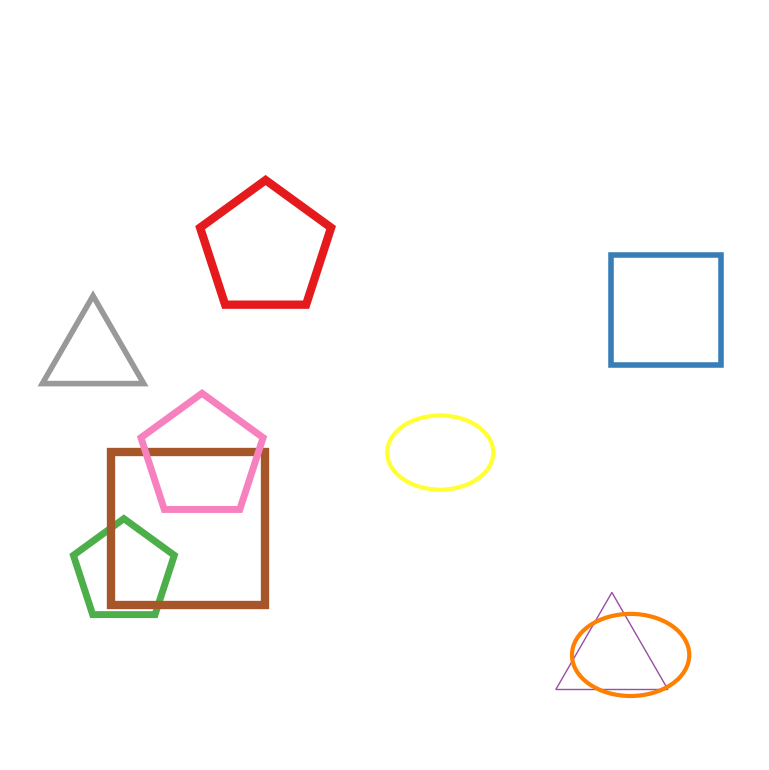[{"shape": "pentagon", "thickness": 3, "radius": 0.45, "center": [0.345, 0.677]}, {"shape": "square", "thickness": 2, "radius": 0.36, "center": [0.865, 0.598]}, {"shape": "pentagon", "thickness": 2.5, "radius": 0.34, "center": [0.161, 0.258]}, {"shape": "triangle", "thickness": 0.5, "radius": 0.42, "center": [0.795, 0.147]}, {"shape": "oval", "thickness": 1.5, "radius": 0.38, "center": [0.819, 0.149]}, {"shape": "oval", "thickness": 1.5, "radius": 0.34, "center": [0.572, 0.412]}, {"shape": "square", "thickness": 3, "radius": 0.5, "center": [0.244, 0.314]}, {"shape": "pentagon", "thickness": 2.5, "radius": 0.42, "center": [0.262, 0.406]}, {"shape": "triangle", "thickness": 2, "radius": 0.38, "center": [0.121, 0.54]}]